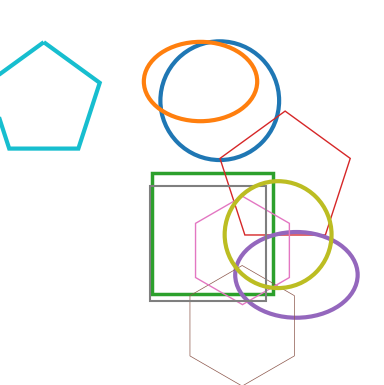[{"shape": "circle", "thickness": 3, "radius": 0.77, "center": [0.571, 0.738]}, {"shape": "oval", "thickness": 3, "radius": 0.74, "center": [0.521, 0.788]}, {"shape": "square", "thickness": 2.5, "radius": 0.79, "center": [0.552, 0.394]}, {"shape": "pentagon", "thickness": 1, "radius": 0.89, "center": [0.741, 0.534]}, {"shape": "oval", "thickness": 3, "radius": 0.8, "center": [0.77, 0.286]}, {"shape": "hexagon", "thickness": 0.5, "radius": 0.78, "center": [0.629, 0.154]}, {"shape": "hexagon", "thickness": 1, "radius": 0.7, "center": [0.63, 0.35]}, {"shape": "square", "thickness": 1.5, "radius": 0.75, "center": [0.539, 0.368]}, {"shape": "circle", "thickness": 3, "radius": 0.69, "center": [0.722, 0.391]}, {"shape": "pentagon", "thickness": 3, "radius": 0.76, "center": [0.114, 0.738]}]